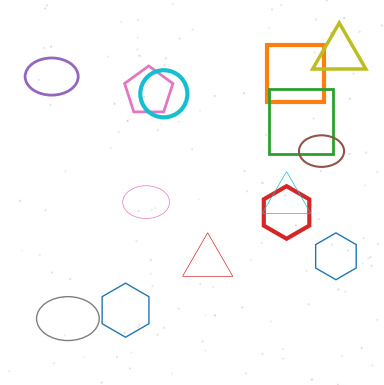[{"shape": "hexagon", "thickness": 1, "radius": 0.3, "center": [0.873, 0.334]}, {"shape": "hexagon", "thickness": 1, "radius": 0.35, "center": [0.326, 0.194]}, {"shape": "square", "thickness": 3, "radius": 0.37, "center": [0.767, 0.809]}, {"shape": "square", "thickness": 2, "radius": 0.42, "center": [0.782, 0.685]}, {"shape": "hexagon", "thickness": 3, "radius": 0.34, "center": [0.744, 0.448]}, {"shape": "triangle", "thickness": 0.5, "radius": 0.38, "center": [0.539, 0.32]}, {"shape": "oval", "thickness": 2, "radius": 0.34, "center": [0.134, 0.801]}, {"shape": "oval", "thickness": 1.5, "radius": 0.29, "center": [0.835, 0.608]}, {"shape": "pentagon", "thickness": 2, "radius": 0.33, "center": [0.386, 0.763]}, {"shape": "oval", "thickness": 0.5, "radius": 0.3, "center": [0.38, 0.475]}, {"shape": "oval", "thickness": 1, "radius": 0.41, "center": [0.176, 0.172]}, {"shape": "triangle", "thickness": 2.5, "radius": 0.4, "center": [0.881, 0.861]}, {"shape": "triangle", "thickness": 0.5, "radius": 0.36, "center": [0.744, 0.482]}, {"shape": "circle", "thickness": 3, "radius": 0.31, "center": [0.426, 0.756]}]